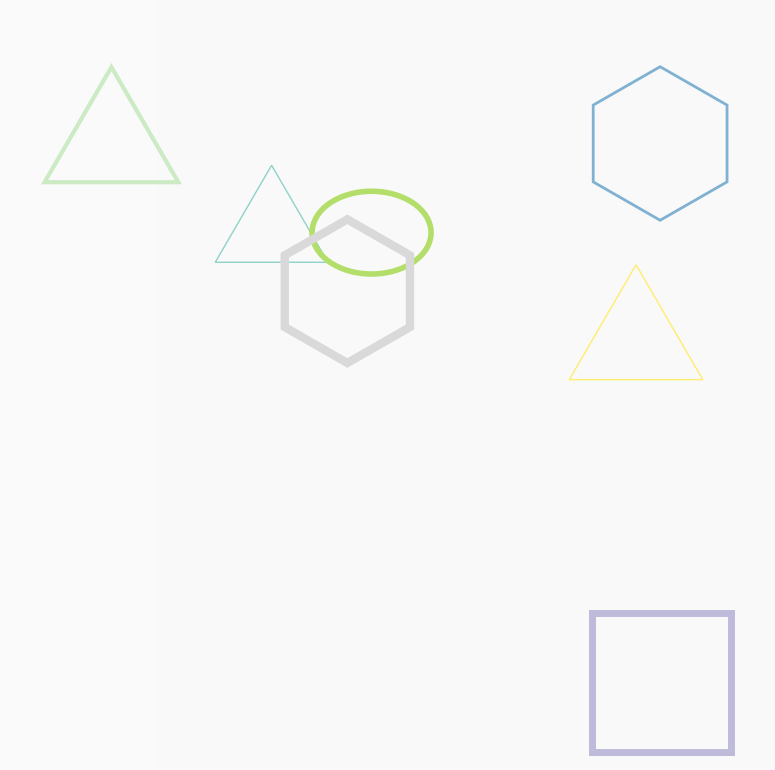[{"shape": "triangle", "thickness": 0.5, "radius": 0.42, "center": [0.35, 0.701]}, {"shape": "square", "thickness": 2.5, "radius": 0.45, "center": [0.853, 0.114]}, {"shape": "hexagon", "thickness": 1, "radius": 0.5, "center": [0.852, 0.814]}, {"shape": "oval", "thickness": 2, "radius": 0.38, "center": [0.479, 0.698]}, {"shape": "hexagon", "thickness": 3, "radius": 0.47, "center": [0.448, 0.622]}, {"shape": "triangle", "thickness": 1.5, "radius": 0.5, "center": [0.144, 0.813]}, {"shape": "triangle", "thickness": 0.5, "radius": 0.5, "center": [0.821, 0.557]}]